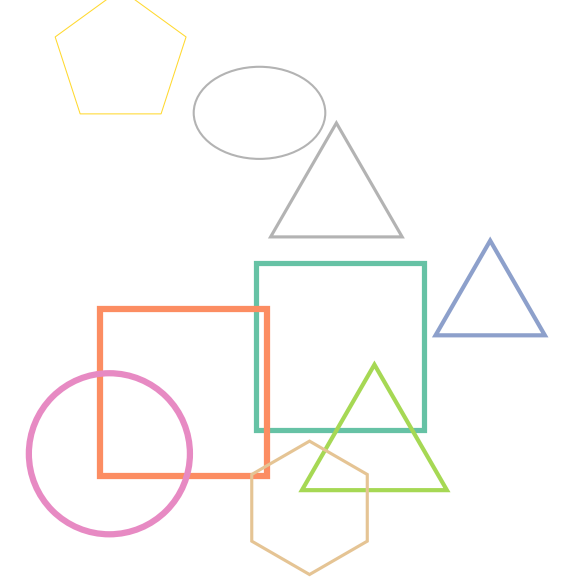[{"shape": "square", "thickness": 2.5, "radius": 0.73, "center": [0.589, 0.399]}, {"shape": "square", "thickness": 3, "radius": 0.72, "center": [0.318, 0.32]}, {"shape": "triangle", "thickness": 2, "radius": 0.55, "center": [0.849, 0.473]}, {"shape": "circle", "thickness": 3, "radius": 0.7, "center": [0.189, 0.213]}, {"shape": "triangle", "thickness": 2, "radius": 0.72, "center": [0.648, 0.223]}, {"shape": "pentagon", "thickness": 0.5, "radius": 0.6, "center": [0.209, 0.898]}, {"shape": "hexagon", "thickness": 1.5, "radius": 0.58, "center": [0.536, 0.12]}, {"shape": "triangle", "thickness": 1.5, "radius": 0.66, "center": [0.582, 0.655]}, {"shape": "oval", "thickness": 1, "radius": 0.57, "center": [0.449, 0.804]}]